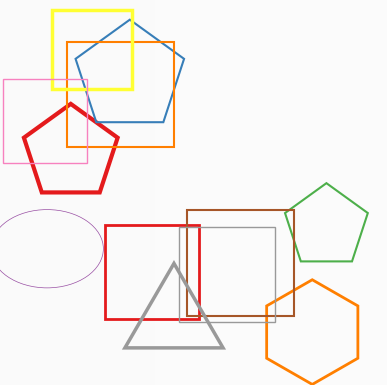[{"shape": "pentagon", "thickness": 3, "radius": 0.64, "center": [0.183, 0.603]}, {"shape": "square", "thickness": 2, "radius": 0.61, "center": [0.393, 0.293]}, {"shape": "pentagon", "thickness": 1.5, "radius": 0.74, "center": [0.335, 0.802]}, {"shape": "pentagon", "thickness": 1.5, "radius": 0.56, "center": [0.842, 0.412]}, {"shape": "oval", "thickness": 0.5, "radius": 0.73, "center": [0.122, 0.354]}, {"shape": "hexagon", "thickness": 2, "radius": 0.68, "center": [0.806, 0.137]}, {"shape": "square", "thickness": 1.5, "radius": 0.69, "center": [0.311, 0.755]}, {"shape": "square", "thickness": 2.5, "radius": 0.51, "center": [0.237, 0.87]}, {"shape": "square", "thickness": 1.5, "radius": 0.69, "center": [0.621, 0.317]}, {"shape": "square", "thickness": 1, "radius": 0.54, "center": [0.116, 0.686]}, {"shape": "square", "thickness": 1, "radius": 0.62, "center": [0.586, 0.287]}, {"shape": "triangle", "thickness": 2.5, "radius": 0.73, "center": [0.449, 0.17]}]